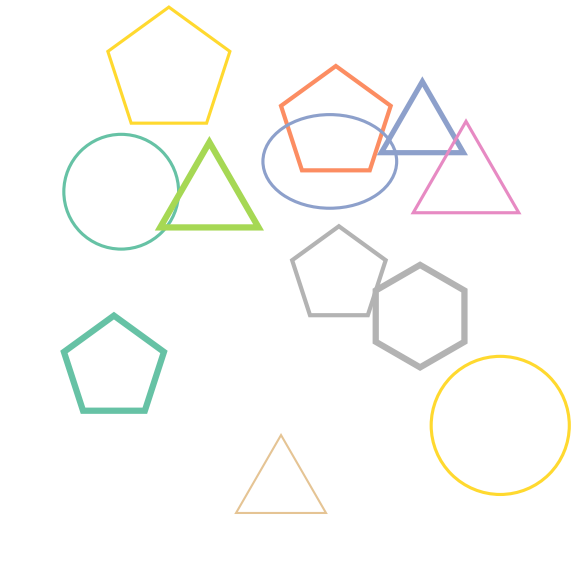[{"shape": "circle", "thickness": 1.5, "radius": 0.5, "center": [0.21, 0.667]}, {"shape": "pentagon", "thickness": 3, "radius": 0.46, "center": [0.197, 0.362]}, {"shape": "pentagon", "thickness": 2, "radius": 0.5, "center": [0.582, 0.785]}, {"shape": "oval", "thickness": 1.5, "radius": 0.58, "center": [0.571, 0.72]}, {"shape": "triangle", "thickness": 2.5, "radius": 0.41, "center": [0.731, 0.776]}, {"shape": "triangle", "thickness": 1.5, "radius": 0.53, "center": [0.807, 0.684]}, {"shape": "triangle", "thickness": 3, "radius": 0.49, "center": [0.363, 0.654]}, {"shape": "circle", "thickness": 1.5, "radius": 0.6, "center": [0.866, 0.262]}, {"shape": "pentagon", "thickness": 1.5, "radius": 0.56, "center": [0.292, 0.876]}, {"shape": "triangle", "thickness": 1, "radius": 0.45, "center": [0.487, 0.156]}, {"shape": "hexagon", "thickness": 3, "radius": 0.44, "center": [0.727, 0.452]}, {"shape": "pentagon", "thickness": 2, "radius": 0.43, "center": [0.587, 0.522]}]